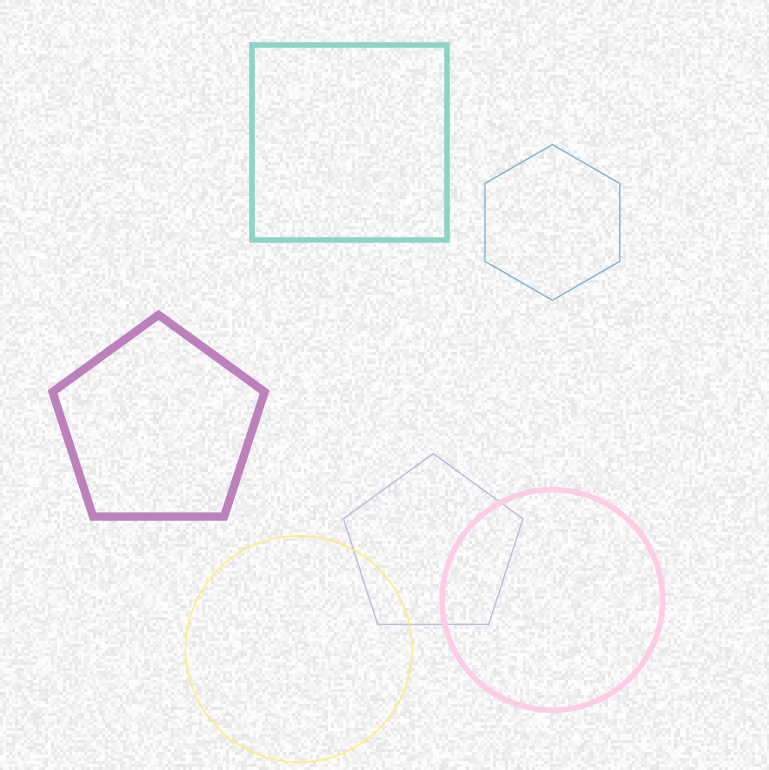[{"shape": "square", "thickness": 2, "radius": 0.63, "center": [0.454, 0.815]}, {"shape": "pentagon", "thickness": 0.5, "radius": 0.61, "center": [0.563, 0.288]}, {"shape": "hexagon", "thickness": 0.5, "radius": 0.51, "center": [0.717, 0.711]}, {"shape": "circle", "thickness": 2, "radius": 0.72, "center": [0.717, 0.221]}, {"shape": "pentagon", "thickness": 3, "radius": 0.72, "center": [0.206, 0.446]}, {"shape": "circle", "thickness": 0.5, "radius": 0.74, "center": [0.388, 0.157]}]